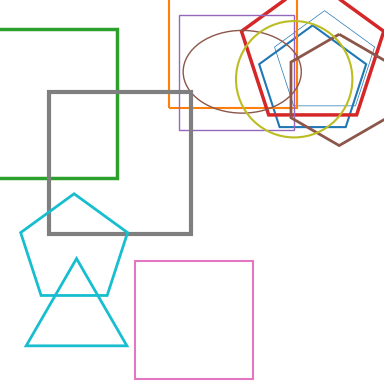[{"shape": "pentagon", "thickness": 0.5, "radius": 0.68, "center": [0.843, 0.836]}, {"shape": "pentagon", "thickness": 1.5, "radius": 0.73, "center": [0.812, 0.788]}, {"shape": "square", "thickness": 1.5, "radius": 0.83, "center": [0.605, 0.884]}, {"shape": "square", "thickness": 2.5, "radius": 0.97, "center": [0.11, 0.731]}, {"shape": "pentagon", "thickness": 2.5, "radius": 0.97, "center": [0.812, 0.859]}, {"shape": "square", "thickness": 1, "radius": 0.75, "center": [0.614, 0.811]}, {"shape": "hexagon", "thickness": 2, "radius": 0.72, "center": [0.881, 0.766]}, {"shape": "oval", "thickness": 1, "radius": 0.77, "center": [0.629, 0.814]}, {"shape": "square", "thickness": 1.5, "radius": 0.77, "center": [0.505, 0.169]}, {"shape": "square", "thickness": 3, "radius": 0.92, "center": [0.313, 0.576]}, {"shape": "circle", "thickness": 1.5, "radius": 0.76, "center": [0.764, 0.794]}, {"shape": "pentagon", "thickness": 2, "radius": 0.73, "center": [0.193, 0.351]}, {"shape": "triangle", "thickness": 2, "radius": 0.76, "center": [0.199, 0.177]}]